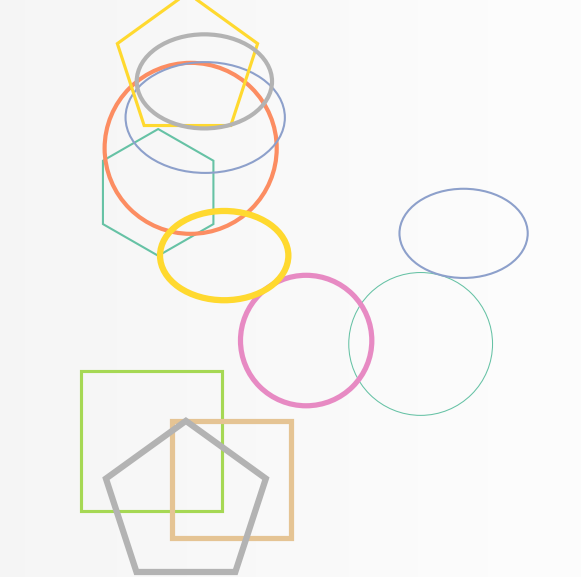[{"shape": "hexagon", "thickness": 1, "radius": 0.55, "center": [0.272, 0.666]}, {"shape": "circle", "thickness": 0.5, "radius": 0.62, "center": [0.724, 0.404]}, {"shape": "circle", "thickness": 2, "radius": 0.74, "center": [0.328, 0.742]}, {"shape": "oval", "thickness": 1, "radius": 0.55, "center": [0.798, 0.595]}, {"shape": "oval", "thickness": 1, "radius": 0.69, "center": [0.353, 0.796]}, {"shape": "circle", "thickness": 2.5, "radius": 0.56, "center": [0.527, 0.409]}, {"shape": "square", "thickness": 1.5, "radius": 0.61, "center": [0.26, 0.236]}, {"shape": "oval", "thickness": 3, "radius": 0.55, "center": [0.386, 0.557]}, {"shape": "pentagon", "thickness": 1.5, "radius": 0.63, "center": [0.323, 0.884]}, {"shape": "square", "thickness": 2.5, "radius": 0.51, "center": [0.398, 0.169]}, {"shape": "pentagon", "thickness": 3, "radius": 0.72, "center": [0.32, 0.126]}, {"shape": "oval", "thickness": 2, "radius": 0.58, "center": [0.352, 0.858]}]